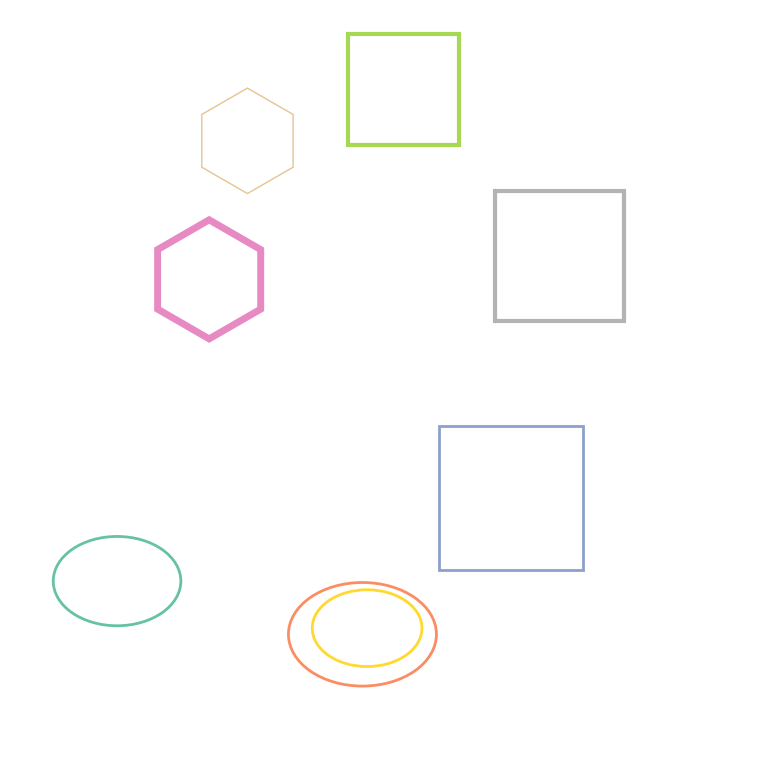[{"shape": "oval", "thickness": 1, "radius": 0.41, "center": [0.152, 0.245]}, {"shape": "oval", "thickness": 1, "radius": 0.48, "center": [0.471, 0.176]}, {"shape": "square", "thickness": 1, "radius": 0.47, "center": [0.664, 0.353]}, {"shape": "hexagon", "thickness": 2.5, "radius": 0.39, "center": [0.272, 0.637]}, {"shape": "square", "thickness": 1.5, "radius": 0.36, "center": [0.525, 0.884]}, {"shape": "oval", "thickness": 1, "radius": 0.36, "center": [0.477, 0.184]}, {"shape": "hexagon", "thickness": 0.5, "radius": 0.34, "center": [0.321, 0.817]}, {"shape": "square", "thickness": 1.5, "radius": 0.42, "center": [0.727, 0.668]}]